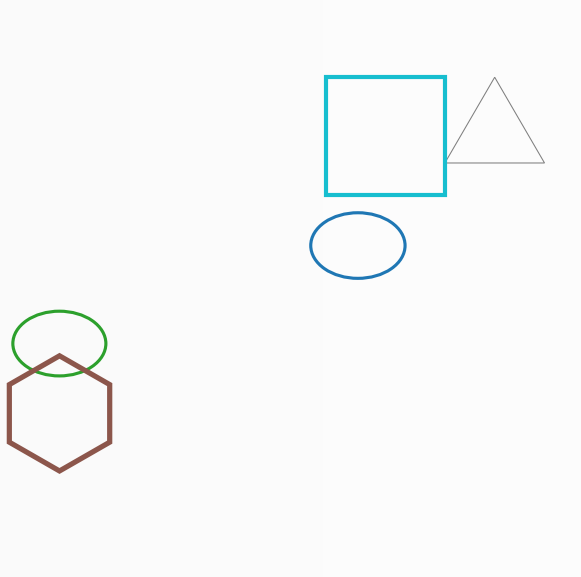[{"shape": "oval", "thickness": 1.5, "radius": 0.41, "center": [0.616, 0.574]}, {"shape": "oval", "thickness": 1.5, "radius": 0.4, "center": [0.102, 0.404]}, {"shape": "hexagon", "thickness": 2.5, "radius": 0.5, "center": [0.102, 0.283]}, {"shape": "triangle", "thickness": 0.5, "radius": 0.49, "center": [0.851, 0.766]}, {"shape": "square", "thickness": 2, "radius": 0.51, "center": [0.663, 0.764]}]